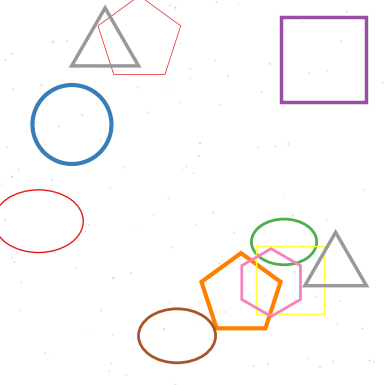[{"shape": "pentagon", "thickness": 0.5, "radius": 0.57, "center": [0.362, 0.898]}, {"shape": "oval", "thickness": 1, "radius": 0.58, "center": [0.1, 0.425]}, {"shape": "circle", "thickness": 3, "radius": 0.51, "center": [0.187, 0.677]}, {"shape": "oval", "thickness": 2, "radius": 0.42, "center": [0.738, 0.372]}, {"shape": "square", "thickness": 2.5, "radius": 0.55, "center": [0.84, 0.845]}, {"shape": "pentagon", "thickness": 3, "radius": 0.54, "center": [0.626, 0.235]}, {"shape": "square", "thickness": 1, "radius": 0.44, "center": [0.752, 0.273]}, {"shape": "oval", "thickness": 2, "radius": 0.5, "center": [0.46, 0.128]}, {"shape": "hexagon", "thickness": 2, "radius": 0.44, "center": [0.704, 0.266]}, {"shape": "triangle", "thickness": 2.5, "radius": 0.5, "center": [0.273, 0.879]}, {"shape": "triangle", "thickness": 2.5, "radius": 0.46, "center": [0.872, 0.304]}]